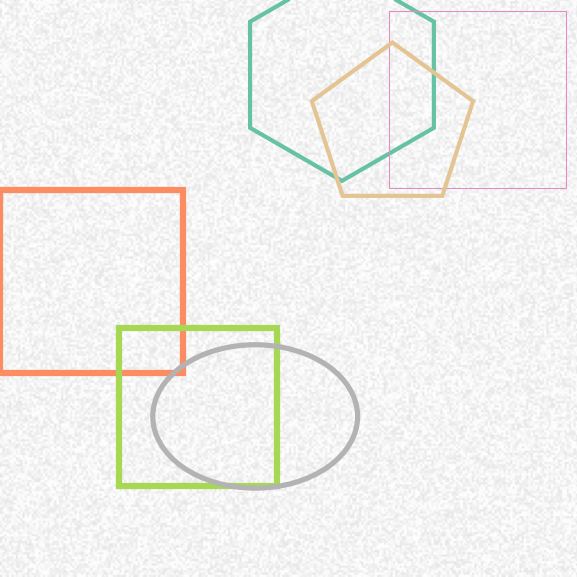[{"shape": "hexagon", "thickness": 2, "radius": 0.92, "center": [0.592, 0.87]}, {"shape": "square", "thickness": 3, "radius": 0.79, "center": [0.159, 0.512]}, {"shape": "square", "thickness": 0.5, "radius": 0.77, "center": [0.827, 0.827]}, {"shape": "square", "thickness": 3, "radius": 0.68, "center": [0.344, 0.295]}, {"shape": "pentagon", "thickness": 2, "radius": 0.73, "center": [0.68, 0.779]}, {"shape": "oval", "thickness": 2.5, "radius": 0.89, "center": [0.442, 0.278]}]